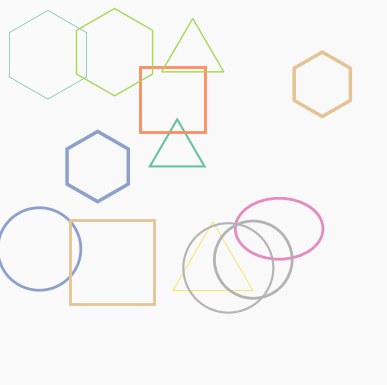[{"shape": "hexagon", "thickness": 0.5, "radius": 0.58, "center": [0.124, 0.858]}, {"shape": "triangle", "thickness": 1.5, "radius": 0.41, "center": [0.457, 0.609]}, {"shape": "square", "thickness": 2, "radius": 0.42, "center": [0.444, 0.742]}, {"shape": "hexagon", "thickness": 2.5, "radius": 0.46, "center": [0.252, 0.567]}, {"shape": "circle", "thickness": 2, "radius": 0.54, "center": [0.101, 0.353]}, {"shape": "oval", "thickness": 2, "radius": 0.57, "center": [0.72, 0.406]}, {"shape": "hexagon", "thickness": 1, "radius": 0.57, "center": [0.296, 0.865]}, {"shape": "triangle", "thickness": 1, "radius": 0.46, "center": [0.497, 0.86]}, {"shape": "triangle", "thickness": 0.5, "radius": 0.6, "center": [0.549, 0.305]}, {"shape": "hexagon", "thickness": 2.5, "radius": 0.42, "center": [0.832, 0.781]}, {"shape": "square", "thickness": 2, "radius": 0.55, "center": [0.289, 0.32]}, {"shape": "circle", "thickness": 1.5, "radius": 0.58, "center": [0.589, 0.304]}, {"shape": "circle", "thickness": 2, "radius": 0.5, "center": [0.654, 0.326]}]